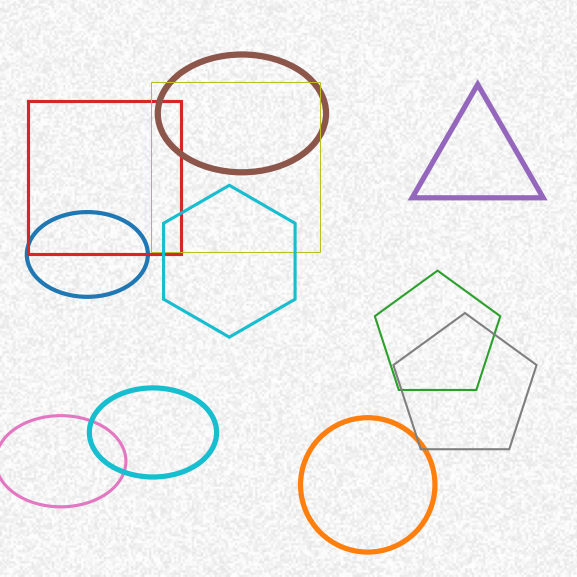[{"shape": "oval", "thickness": 2, "radius": 0.52, "center": [0.151, 0.559]}, {"shape": "circle", "thickness": 2.5, "radius": 0.58, "center": [0.637, 0.16]}, {"shape": "pentagon", "thickness": 1, "radius": 0.57, "center": [0.758, 0.416]}, {"shape": "square", "thickness": 1.5, "radius": 0.66, "center": [0.181, 0.691]}, {"shape": "triangle", "thickness": 2.5, "radius": 0.65, "center": [0.827, 0.722]}, {"shape": "oval", "thickness": 3, "radius": 0.73, "center": [0.419, 0.803]}, {"shape": "oval", "thickness": 1.5, "radius": 0.56, "center": [0.105, 0.2]}, {"shape": "pentagon", "thickness": 1, "radius": 0.65, "center": [0.805, 0.327]}, {"shape": "square", "thickness": 0.5, "radius": 0.74, "center": [0.408, 0.71]}, {"shape": "hexagon", "thickness": 1.5, "radius": 0.66, "center": [0.397, 0.547]}, {"shape": "oval", "thickness": 2.5, "radius": 0.55, "center": [0.265, 0.25]}]